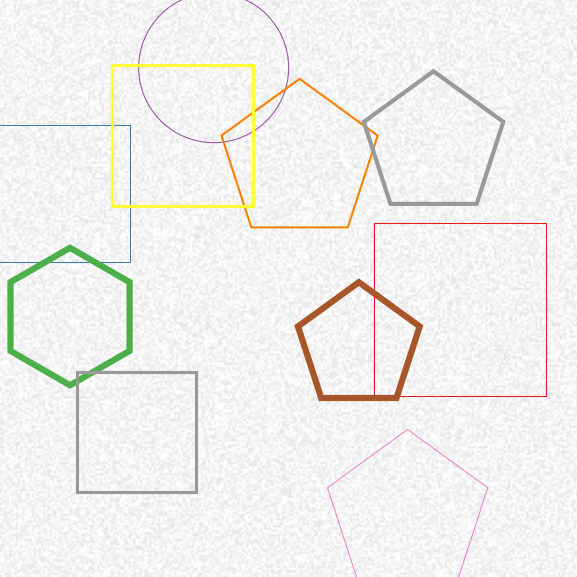[{"shape": "square", "thickness": 0.5, "radius": 0.75, "center": [0.796, 0.463]}, {"shape": "square", "thickness": 0.5, "radius": 0.6, "center": [0.105, 0.664]}, {"shape": "hexagon", "thickness": 3, "radius": 0.6, "center": [0.121, 0.451]}, {"shape": "circle", "thickness": 0.5, "radius": 0.65, "center": [0.37, 0.882]}, {"shape": "pentagon", "thickness": 1, "radius": 0.71, "center": [0.519, 0.72]}, {"shape": "square", "thickness": 1.5, "radius": 0.61, "center": [0.316, 0.764]}, {"shape": "pentagon", "thickness": 3, "radius": 0.55, "center": [0.621, 0.4]}, {"shape": "pentagon", "thickness": 0.5, "radius": 0.73, "center": [0.706, 0.11]}, {"shape": "square", "thickness": 1.5, "radius": 0.52, "center": [0.236, 0.251]}, {"shape": "pentagon", "thickness": 2, "radius": 0.63, "center": [0.751, 0.749]}]